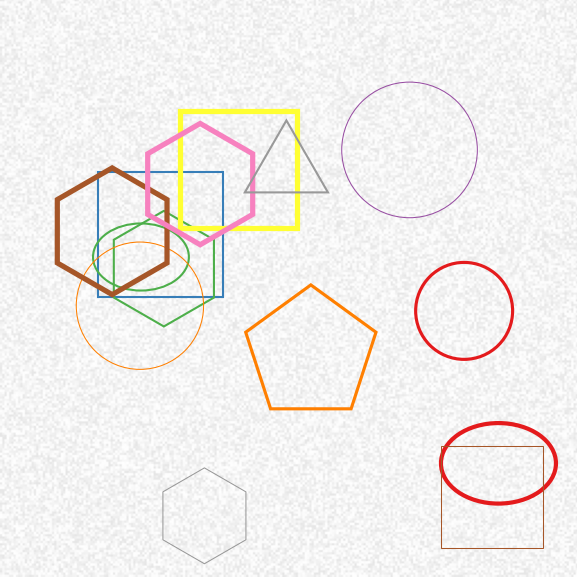[{"shape": "oval", "thickness": 2, "radius": 0.5, "center": [0.863, 0.197]}, {"shape": "circle", "thickness": 1.5, "radius": 0.42, "center": [0.804, 0.461]}, {"shape": "square", "thickness": 1, "radius": 0.54, "center": [0.278, 0.593]}, {"shape": "hexagon", "thickness": 1, "radius": 0.5, "center": [0.284, 0.534]}, {"shape": "oval", "thickness": 1, "radius": 0.41, "center": [0.244, 0.554]}, {"shape": "circle", "thickness": 0.5, "radius": 0.59, "center": [0.709, 0.74]}, {"shape": "circle", "thickness": 0.5, "radius": 0.55, "center": [0.242, 0.47]}, {"shape": "pentagon", "thickness": 1.5, "radius": 0.59, "center": [0.538, 0.387]}, {"shape": "square", "thickness": 2.5, "radius": 0.51, "center": [0.413, 0.706]}, {"shape": "hexagon", "thickness": 2.5, "radius": 0.55, "center": [0.194, 0.599]}, {"shape": "square", "thickness": 0.5, "radius": 0.44, "center": [0.852, 0.139]}, {"shape": "hexagon", "thickness": 2.5, "radius": 0.52, "center": [0.347, 0.68]}, {"shape": "hexagon", "thickness": 0.5, "radius": 0.41, "center": [0.354, 0.106]}, {"shape": "triangle", "thickness": 1, "radius": 0.42, "center": [0.496, 0.708]}]